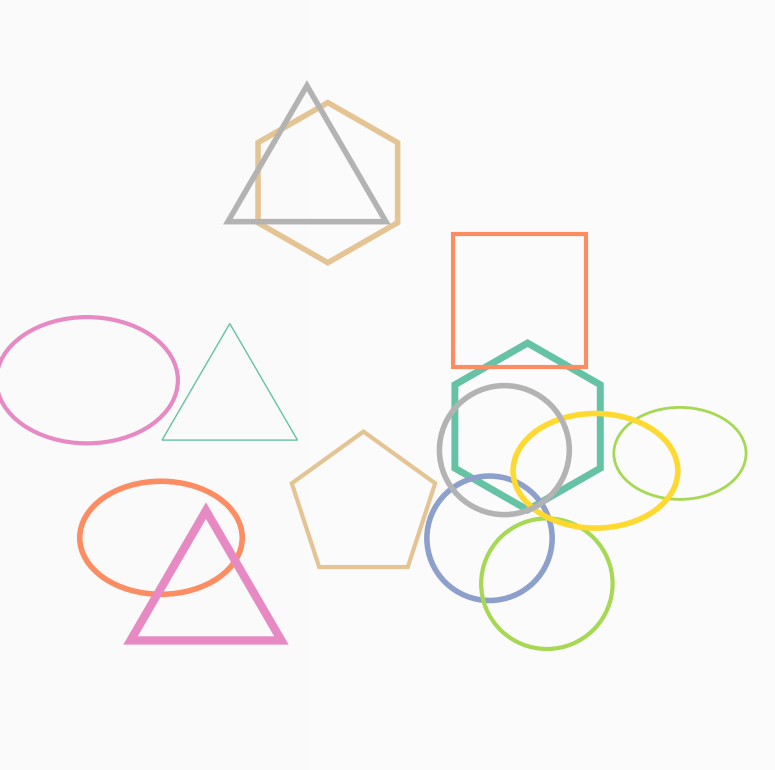[{"shape": "triangle", "thickness": 0.5, "radius": 0.5, "center": [0.296, 0.479]}, {"shape": "hexagon", "thickness": 2.5, "radius": 0.54, "center": [0.681, 0.446]}, {"shape": "square", "thickness": 1.5, "radius": 0.43, "center": [0.67, 0.61]}, {"shape": "oval", "thickness": 2, "radius": 0.52, "center": [0.208, 0.302]}, {"shape": "circle", "thickness": 2, "radius": 0.4, "center": [0.632, 0.301]}, {"shape": "triangle", "thickness": 3, "radius": 0.56, "center": [0.266, 0.224]}, {"shape": "oval", "thickness": 1.5, "radius": 0.59, "center": [0.112, 0.506]}, {"shape": "circle", "thickness": 1.5, "radius": 0.42, "center": [0.706, 0.242]}, {"shape": "oval", "thickness": 1, "radius": 0.43, "center": [0.877, 0.411]}, {"shape": "oval", "thickness": 2, "radius": 0.53, "center": [0.768, 0.389]}, {"shape": "hexagon", "thickness": 2, "radius": 0.52, "center": [0.423, 0.763]}, {"shape": "pentagon", "thickness": 1.5, "radius": 0.49, "center": [0.469, 0.342]}, {"shape": "triangle", "thickness": 2, "radius": 0.59, "center": [0.396, 0.771]}, {"shape": "circle", "thickness": 2, "radius": 0.42, "center": [0.651, 0.415]}]